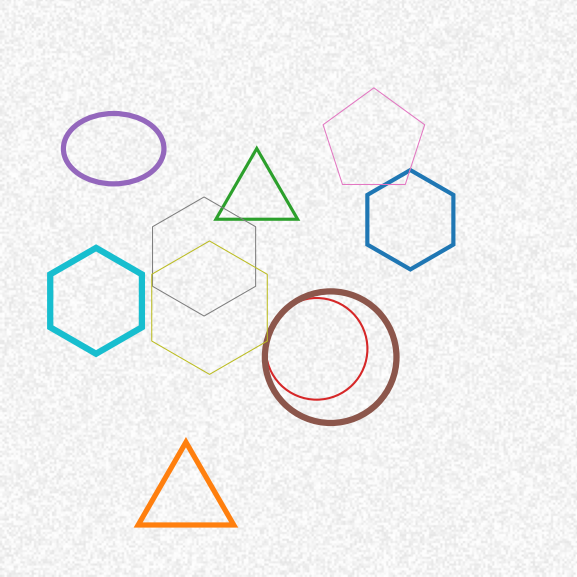[{"shape": "hexagon", "thickness": 2, "radius": 0.43, "center": [0.711, 0.619]}, {"shape": "triangle", "thickness": 2.5, "radius": 0.48, "center": [0.322, 0.138]}, {"shape": "triangle", "thickness": 1.5, "radius": 0.41, "center": [0.445, 0.66]}, {"shape": "circle", "thickness": 1, "radius": 0.44, "center": [0.548, 0.395]}, {"shape": "oval", "thickness": 2.5, "radius": 0.44, "center": [0.197, 0.742]}, {"shape": "circle", "thickness": 3, "radius": 0.57, "center": [0.573, 0.381]}, {"shape": "pentagon", "thickness": 0.5, "radius": 0.46, "center": [0.647, 0.755]}, {"shape": "hexagon", "thickness": 0.5, "radius": 0.52, "center": [0.353, 0.555]}, {"shape": "hexagon", "thickness": 0.5, "radius": 0.58, "center": [0.363, 0.466]}, {"shape": "hexagon", "thickness": 3, "radius": 0.46, "center": [0.166, 0.478]}]